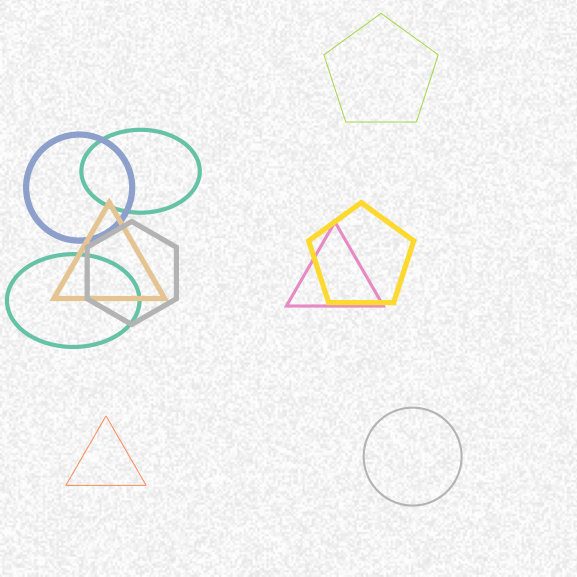[{"shape": "oval", "thickness": 2, "radius": 0.51, "center": [0.243, 0.703]}, {"shape": "oval", "thickness": 2, "radius": 0.57, "center": [0.127, 0.479]}, {"shape": "triangle", "thickness": 0.5, "radius": 0.4, "center": [0.184, 0.199]}, {"shape": "circle", "thickness": 3, "radius": 0.46, "center": [0.137, 0.674]}, {"shape": "triangle", "thickness": 1.5, "radius": 0.49, "center": [0.58, 0.518]}, {"shape": "pentagon", "thickness": 0.5, "radius": 0.52, "center": [0.66, 0.872]}, {"shape": "pentagon", "thickness": 2.5, "radius": 0.48, "center": [0.625, 0.553]}, {"shape": "triangle", "thickness": 2.5, "radius": 0.55, "center": [0.189, 0.538]}, {"shape": "circle", "thickness": 1, "radius": 0.42, "center": [0.715, 0.208]}, {"shape": "hexagon", "thickness": 2.5, "radius": 0.45, "center": [0.228, 0.526]}]